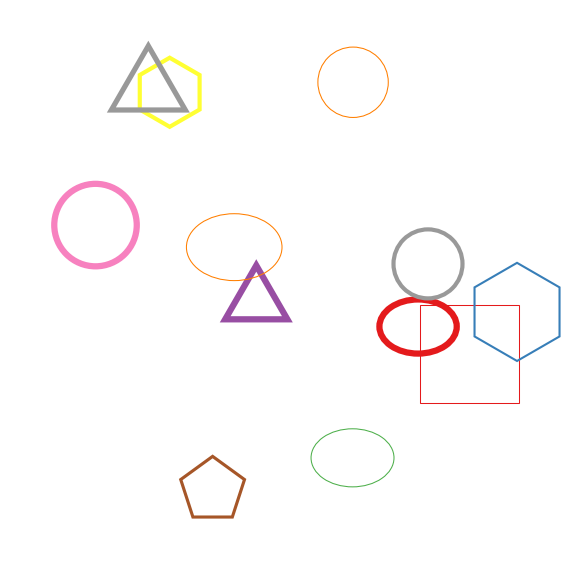[{"shape": "oval", "thickness": 3, "radius": 0.33, "center": [0.724, 0.434]}, {"shape": "square", "thickness": 0.5, "radius": 0.43, "center": [0.813, 0.386]}, {"shape": "hexagon", "thickness": 1, "radius": 0.42, "center": [0.895, 0.459]}, {"shape": "oval", "thickness": 0.5, "radius": 0.36, "center": [0.61, 0.206]}, {"shape": "triangle", "thickness": 3, "radius": 0.31, "center": [0.444, 0.477]}, {"shape": "oval", "thickness": 0.5, "radius": 0.41, "center": [0.406, 0.571]}, {"shape": "circle", "thickness": 0.5, "radius": 0.3, "center": [0.611, 0.857]}, {"shape": "hexagon", "thickness": 2, "radius": 0.3, "center": [0.294, 0.839]}, {"shape": "pentagon", "thickness": 1.5, "radius": 0.29, "center": [0.368, 0.151]}, {"shape": "circle", "thickness": 3, "radius": 0.36, "center": [0.165, 0.609]}, {"shape": "circle", "thickness": 2, "radius": 0.3, "center": [0.741, 0.542]}, {"shape": "triangle", "thickness": 2.5, "radius": 0.37, "center": [0.257, 0.846]}]